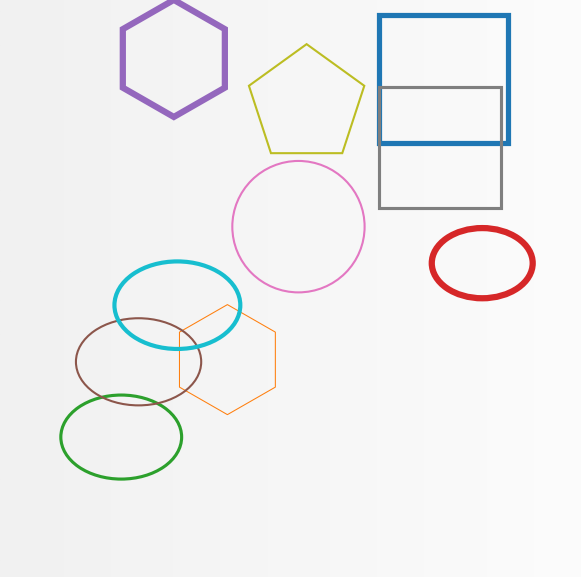[{"shape": "square", "thickness": 2.5, "radius": 0.55, "center": [0.764, 0.863]}, {"shape": "hexagon", "thickness": 0.5, "radius": 0.48, "center": [0.391, 0.376]}, {"shape": "oval", "thickness": 1.5, "radius": 0.52, "center": [0.209, 0.242]}, {"shape": "oval", "thickness": 3, "radius": 0.43, "center": [0.83, 0.543]}, {"shape": "hexagon", "thickness": 3, "radius": 0.51, "center": [0.299, 0.898]}, {"shape": "oval", "thickness": 1, "radius": 0.54, "center": [0.238, 0.373]}, {"shape": "circle", "thickness": 1, "radius": 0.57, "center": [0.513, 0.607]}, {"shape": "square", "thickness": 1.5, "radius": 0.53, "center": [0.757, 0.744]}, {"shape": "pentagon", "thickness": 1, "radius": 0.52, "center": [0.528, 0.818]}, {"shape": "oval", "thickness": 2, "radius": 0.54, "center": [0.305, 0.471]}]